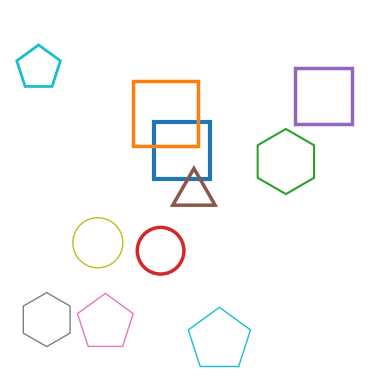[{"shape": "square", "thickness": 3, "radius": 0.37, "center": [0.472, 0.609]}, {"shape": "square", "thickness": 2.5, "radius": 0.42, "center": [0.43, 0.705]}, {"shape": "hexagon", "thickness": 1.5, "radius": 0.42, "center": [0.743, 0.58]}, {"shape": "circle", "thickness": 2.5, "radius": 0.3, "center": [0.417, 0.349]}, {"shape": "square", "thickness": 2.5, "radius": 0.37, "center": [0.84, 0.75]}, {"shape": "triangle", "thickness": 2.5, "radius": 0.32, "center": [0.504, 0.499]}, {"shape": "pentagon", "thickness": 1, "radius": 0.38, "center": [0.274, 0.162]}, {"shape": "hexagon", "thickness": 1, "radius": 0.35, "center": [0.121, 0.17]}, {"shape": "circle", "thickness": 1, "radius": 0.33, "center": [0.254, 0.369]}, {"shape": "pentagon", "thickness": 2, "radius": 0.3, "center": [0.1, 0.824]}, {"shape": "pentagon", "thickness": 1, "radius": 0.42, "center": [0.57, 0.117]}]